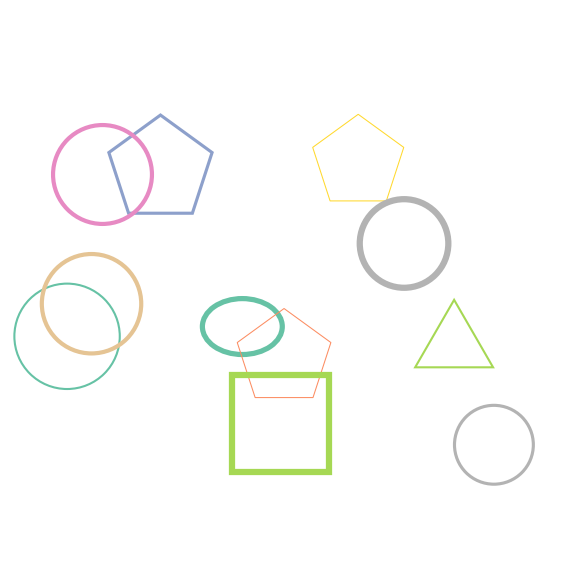[{"shape": "oval", "thickness": 2.5, "radius": 0.35, "center": [0.42, 0.434]}, {"shape": "circle", "thickness": 1, "radius": 0.46, "center": [0.116, 0.417]}, {"shape": "pentagon", "thickness": 0.5, "radius": 0.43, "center": [0.492, 0.38]}, {"shape": "pentagon", "thickness": 1.5, "radius": 0.47, "center": [0.278, 0.706]}, {"shape": "circle", "thickness": 2, "radius": 0.43, "center": [0.177, 0.697]}, {"shape": "triangle", "thickness": 1, "radius": 0.39, "center": [0.786, 0.402]}, {"shape": "square", "thickness": 3, "radius": 0.42, "center": [0.486, 0.265]}, {"shape": "pentagon", "thickness": 0.5, "radius": 0.41, "center": [0.62, 0.718]}, {"shape": "circle", "thickness": 2, "radius": 0.43, "center": [0.158, 0.473]}, {"shape": "circle", "thickness": 1.5, "radius": 0.34, "center": [0.855, 0.229]}, {"shape": "circle", "thickness": 3, "radius": 0.38, "center": [0.7, 0.578]}]